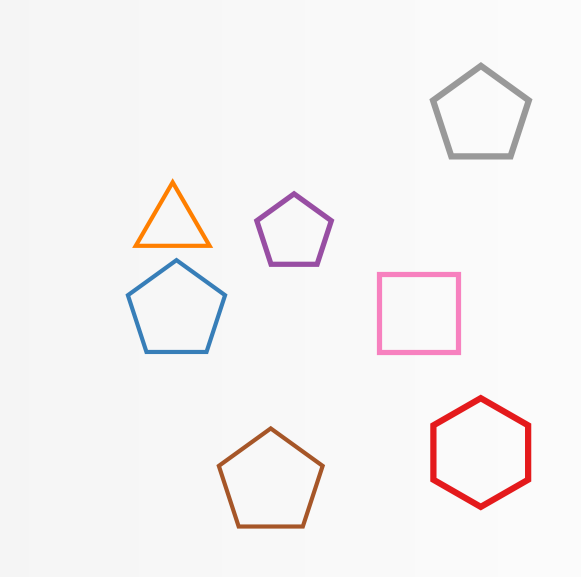[{"shape": "hexagon", "thickness": 3, "radius": 0.47, "center": [0.827, 0.216]}, {"shape": "pentagon", "thickness": 2, "radius": 0.44, "center": [0.304, 0.461]}, {"shape": "pentagon", "thickness": 2.5, "radius": 0.34, "center": [0.506, 0.596]}, {"shape": "triangle", "thickness": 2, "radius": 0.37, "center": [0.297, 0.61]}, {"shape": "pentagon", "thickness": 2, "radius": 0.47, "center": [0.466, 0.163]}, {"shape": "square", "thickness": 2.5, "radius": 0.34, "center": [0.72, 0.457]}, {"shape": "pentagon", "thickness": 3, "radius": 0.43, "center": [0.827, 0.798]}]